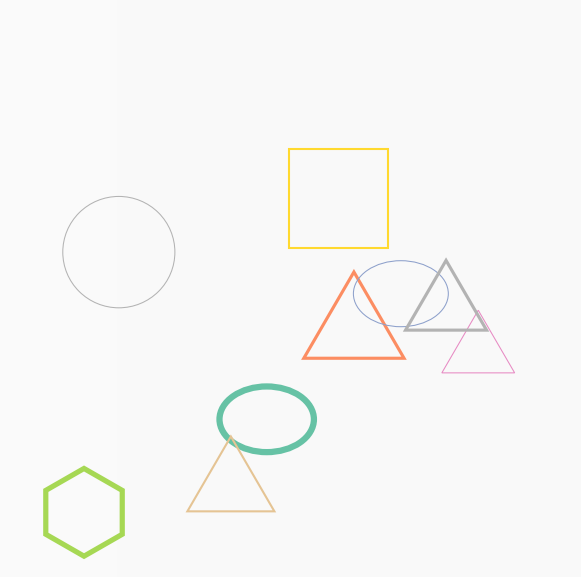[{"shape": "oval", "thickness": 3, "radius": 0.41, "center": [0.459, 0.273]}, {"shape": "triangle", "thickness": 1.5, "radius": 0.5, "center": [0.609, 0.429]}, {"shape": "oval", "thickness": 0.5, "radius": 0.41, "center": [0.69, 0.491]}, {"shape": "triangle", "thickness": 0.5, "radius": 0.36, "center": [0.823, 0.39]}, {"shape": "hexagon", "thickness": 2.5, "radius": 0.38, "center": [0.145, 0.112]}, {"shape": "square", "thickness": 1, "radius": 0.43, "center": [0.582, 0.655]}, {"shape": "triangle", "thickness": 1, "radius": 0.43, "center": [0.397, 0.157]}, {"shape": "circle", "thickness": 0.5, "radius": 0.48, "center": [0.204, 0.563]}, {"shape": "triangle", "thickness": 1.5, "radius": 0.4, "center": [0.767, 0.468]}]